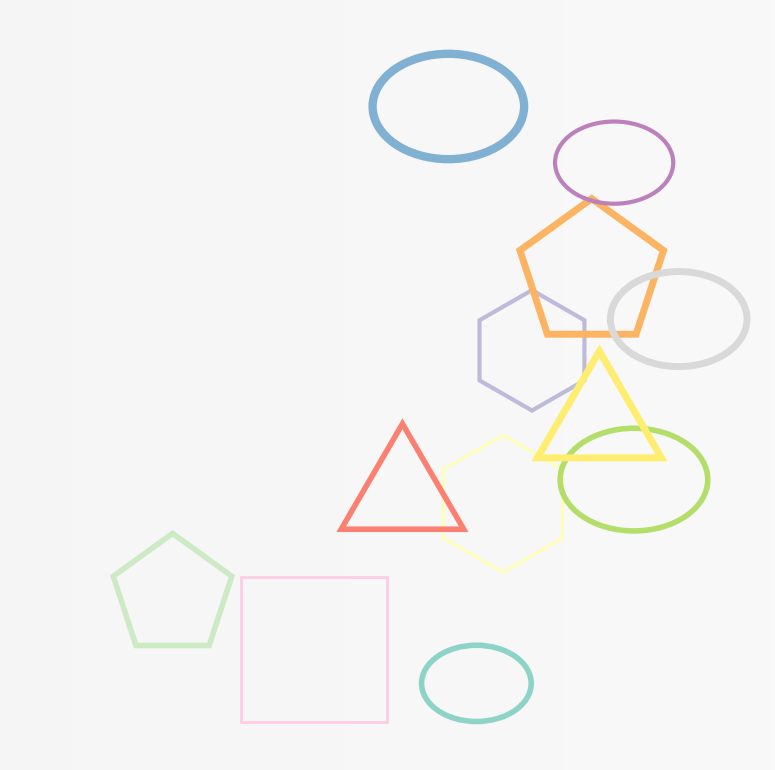[{"shape": "oval", "thickness": 2, "radius": 0.35, "center": [0.615, 0.113]}, {"shape": "hexagon", "thickness": 1, "radius": 0.44, "center": [0.649, 0.346]}, {"shape": "hexagon", "thickness": 1.5, "radius": 0.39, "center": [0.686, 0.545]}, {"shape": "triangle", "thickness": 2, "radius": 0.46, "center": [0.519, 0.358]}, {"shape": "oval", "thickness": 3, "radius": 0.49, "center": [0.579, 0.862]}, {"shape": "pentagon", "thickness": 2.5, "radius": 0.49, "center": [0.764, 0.645]}, {"shape": "oval", "thickness": 2, "radius": 0.48, "center": [0.818, 0.377]}, {"shape": "square", "thickness": 1, "radius": 0.47, "center": [0.405, 0.156]}, {"shape": "oval", "thickness": 2.5, "radius": 0.44, "center": [0.876, 0.586]}, {"shape": "oval", "thickness": 1.5, "radius": 0.38, "center": [0.792, 0.789]}, {"shape": "pentagon", "thickness": 2, "radius": 0.4, "center": [0.223, 0.227]}, {"shape": "triangle", "thickness": 2.5, "radius": 0.46, "center": [0.773, 0.452]}]